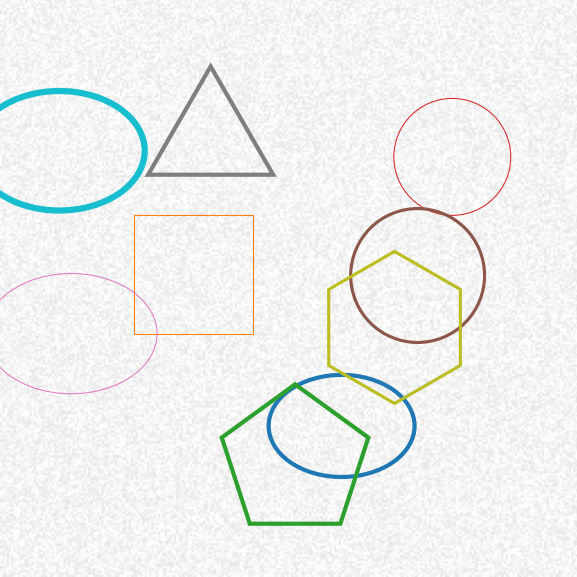[{"shape": "oval", "thickness": 2, "radius": 0.63, "center": [0.592, 0.262]}, {"shape": "square", "thickness": 0.5, "radius": 0.52, "center": [0.335, 0.524]}, {"shape": "pentagon", "thickness": 2, "radius": 0.67, "center": [0.511, 0.2]}, {"shape": "circle", "thickness": 0.5, "radius": 0.51, "center": [0.783, 0.727]}, {"shape": "circle", "thickness": 1.5, "radius": 0.58, "center": [0.723, 0.522]}, {"shape": "oval", "thickness": 0.5, "radius": 0.74, "center": [0.123, 0.421]}, {"shape": "triangle", "thickness": 2, "radius": 0.62, "center": [0.365, 0.759]}, {"shape": "hexagon", "thickness": 1.5, "radius": 0.66, "center": [0.683, 0.432]}, {"shape": "oval", "thickness": 3, "radius": 0.74, "center": [0.103, 0.738]}]